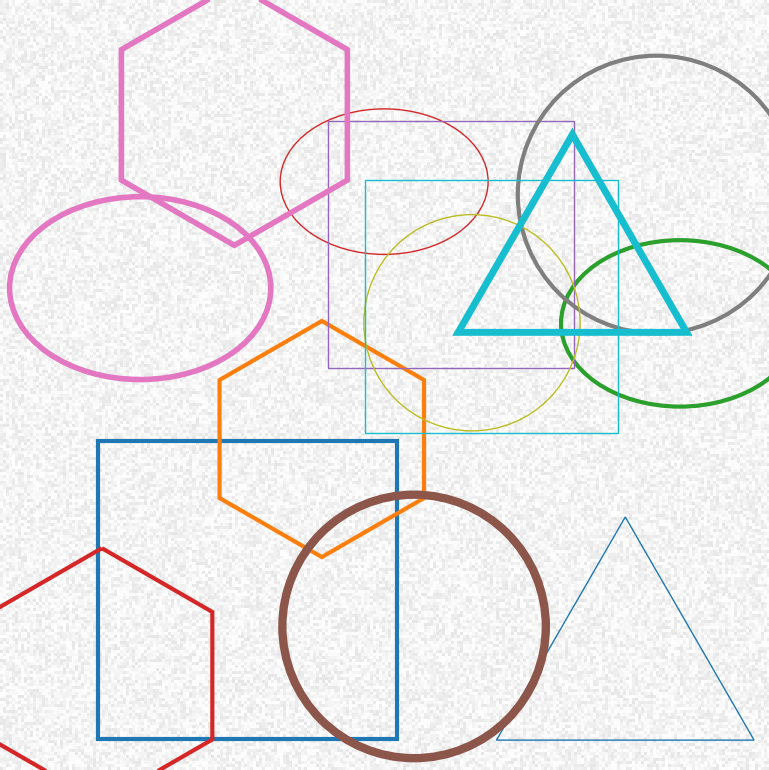[{"shape": "triangle", "thickness": 0.5, "radius": 0.97, "center": [0.812, 0.135]}, {"shape": "square", "thickness": 1.5, "radius": 0.97, "center": [0.321, 0.234]}, {"shape": "hexagon", "thickness": 1.5, "radius": 0.77, "center": [0.418, 0.43]}, {"shape": "oval", "thickness": 1.5, "radius": 0.77, "center": [0.883, 0.58]}, {"shape": "hexagon", "thickness": 1.5, "radius": 0.83, "center": [0.132, 0.122]}, {"shape": "oval", "thickness": 0.5, "radius": 0.68, "center": [0.499, 0.764]}, {"shape": "square", "thickness": 0.5, "radius": 0.8, "center": [0.586, 0.682]}, {"shape": "circle", "thickness": 3, "radius": 0.86, "center": [0.538, 0.186]}, {"shape": "hexagon", "thickness": 2, "radius": 0.85, "center": [0.304, 0.851]}, {"shape": "oval", "thickness": 2, "radius": 0.85, "center": [0.182, 0.626]}, {"shape": "circle", "thickness": 1.5, "radius": 0.9, "center": [0.853, 0.747]}, {"shape": "circle", "thickness": 0.5, "radius": 0.7, "center": [0.613, 0.581]}, {"shape": "triangle", "thickness": 2.5, "radius": 0.86, "center": [0.743, 0.654]}, {"shape": "square", "thickness": 0.5, "radius": 0.82, "center": [0.639, 0.602]}]